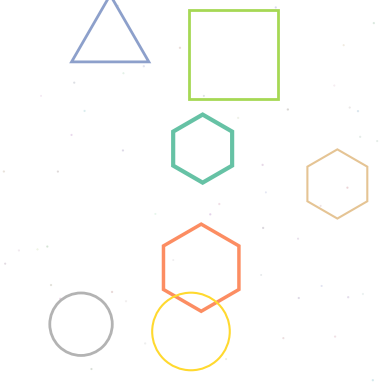[{"shape": "hexagon", "thickness": 3, "radius": 0.44, "center": [0.526, 0.614]}, {"shape": "hexagon", "thickness": 2.5, "radius": 0.57, "center": [0.523, 0.305]}, {"shape": "triangle", "thickness": 2, "radius": 0.58, "center": [0.286, 0.897]}, {"shape": "square", "thickness": 2, "radius": 0.58, "center": [0.607, 0.86]}, {"shape": "circle", "thickness": 1.5, "radius": 0.5, "center": [0.496, 0.139]}, {"shape": "hexagon", "thickness": 1.5, "radius": 0.45, "center": [0.876, 0.522]}, {"shape": "circle", "thickness": 2, "radius": 0.41, "center": [0.21, 0.158]}]